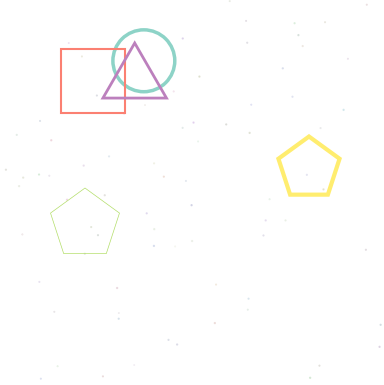[{"shape": "circle", "thickness": 2.5, "radius": 0.4, "center": [0.374, 0.842]}, {"shape": "square", "thickness": 1.5, "radius": 0.41, "center": [0.241, 0.79]}, {"shape": "pentagon", "thickness": 0.5, "radius": 0.47, "center": [0.221, 0.417]}, {"shape": "triangle", "thickness": 2, "radius": 0.48, "center": [0.35, 0.793]}, {"shape": "pentagon", "thickness": 3, "radius": 0.42, "center": [0.803, 0.562]}]